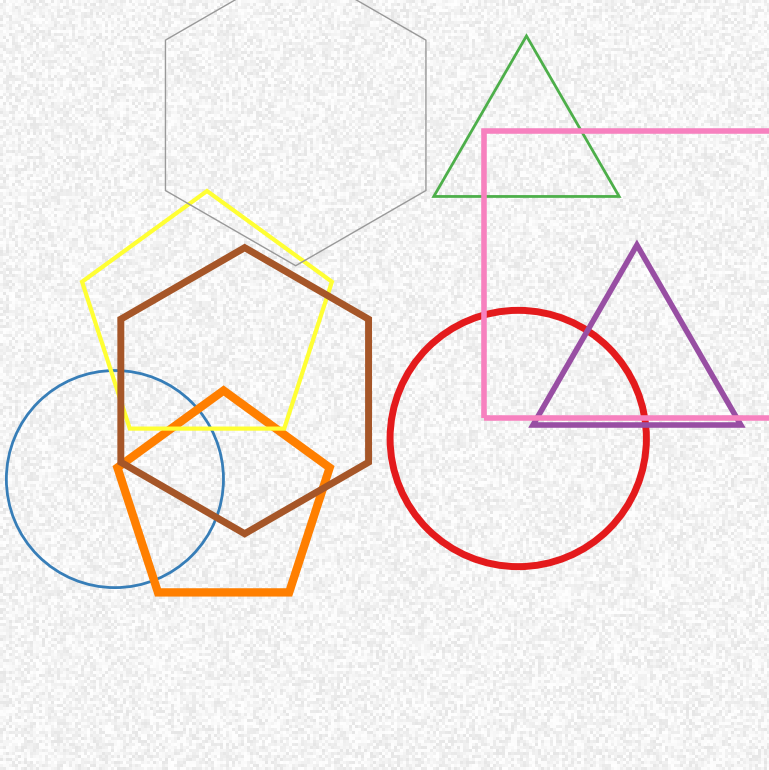[{"shape": "circle", "thickness": 2.5, "radius": 0.83, "center": [0.673, 0.431]}, {"shape": "circle", "thickness": 1, "radius": 0.7, "center": [0.149, 0.378]}, {"shape": "triangle", "thickness": 1, "radius": 0.69, "center": [0.684, 0.814]}, {"shape": "triangle", "thickness": 2, "radius": 0.78, "center": [0.827, 0.526]}, {"shape": "pentagon", "thickness": 3, "radius": 0.72, "center": [0.29, 0.348]}, {"shape": "pentagon", "thickness": 1.5, "radius": 0.85, "center": [0.269, 0.581]}, {"shape": "hexagon", "thickness": 2.5, "radius": 0.93, "center": [0.318, 0.493]}, {"shape": "square", "thickness": 2, "radius": 0.93, "center": [0.814, 0.644]}, {"shape": "hexagon", "thickness": 0.5, "radius": 0.98, "center": [0.384, 0.85]}]